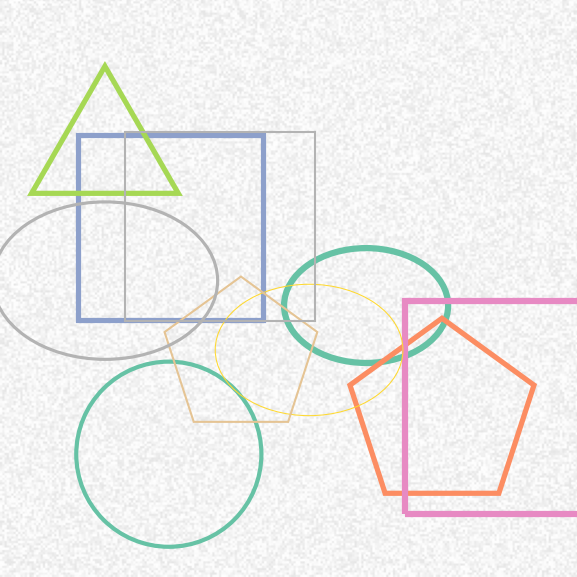[{"shape": "oval", "thickness": 3, "radius": 0.71, "center": [0.634, 0.47]}, {"shape": "circle", "thickness": 2, "radius": 0.8, "center": [0.292, 0.213]}, {"shape": "pentagon", "thickness": 2.5, "radius": 0.84, "center": [0.765, 0.28]}, {"shape": "square", "thickness": 2.5, "radius": 0.8, "center": [0.295, 0.605]}, {"shape": "square", "thickness": 3, "radius": 0.93, "center": [0.887, 0.294]}, {"shape": "triangle", "thickness": 2.5, "radius": 0.73, "center": [0.182, 0.738]}, {"shape": "oval", "thickness": 0.5, "radius": 0.81, "center": [0.535, 0.393]}, {"shape": "pentagon", "thickness": 1, "radius": 0.7, "center": [0.417, 0.381]}, {"shape": "square", "thickness": 1, "radius": 0.82, "center": [0.381, 0.607]}, {"shape": "oval", "thickness": 1.5, "radius": 0.97, "center": [0.182, 0.513]}]